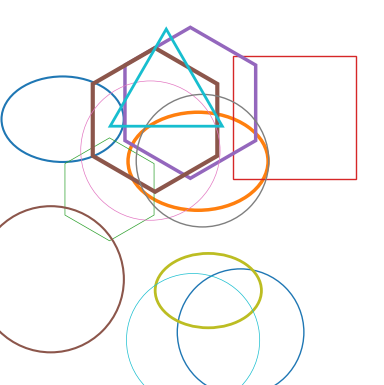[{"shape": "oval", "thickness": 1.5, "radius": 0.79, "center": [0.163, 0.69]}, {"shape": "circle", "thickness": 1, "radius": 0.82, "center": [0.625, 0.137]}, {"shape": "oval", "thickness": 2.5, "radius": 0.91, "center": [0.514, 0.581]}, {"shape": "hexagon", "thickness": 0.5, "radius": 0.67, "center": [0.284, 0.508]}, {"shape": "square", "thickness": 1, "radius": 0.8, "center": [0.766, 0.695]}, {"shape": "hexagon", "thickness": 2.5, "radius": 0.98, "center": [0.494, 0.733]}, {"shape": "circle", "thickness": 1.5, "radius": 0.95, "center": [0.132, 0.275]}, {"shape": "hexagon", "thickness": 3, "radius": 0.93, "center": [0.403, 0.689]}, {"shape": "circle", "thickness": 0.5, "radius": 0.9, "center": [0.391, 0.609]}, {"shape": "circle", "thickness": 1, "radius": 0.86, "center": [0.526, 0.583]}, {"shape": "oval", "thickness": 2, "radius": 0.69, "center": [0.541, 0.245]}, {"shape": "circle", "thickness": 0.5, "radius": 0.87, "center": [0.501, 0.117]}, {"shape": "triangle", "thickness": 2, "radius": 0.84, "center": [0.432, 0.756]}]